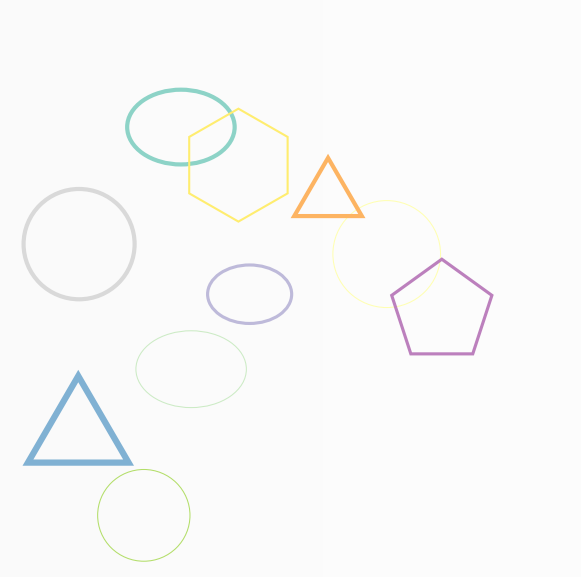[{"shape": "oval", "thickness": 2, "radius": 0.46, "center": [0.311, 0.779]}, {"shape": "circle", "thickness": 0.5, "radius": 0.46, "center": [0.665, 0.559]}, {"shape": "oval", "thickness": 1.5, "radius": 0.36, "center": [0.429, 0.49]}, {"shape": "triangle", "thickness": 3, "radius": 0.5, "center": [0.135, 0.248]}, {"shape": "triangle", "thickness": 2, "radius": 0.34, "center": [0.564, 0.659]}, {"shape": "circle", "thickness": 0.5, "radius": 0.4, "center": [0.247, 0.107]}, {"shape": "circle", "thickness": 2, "radius": 0.48, "center": [0.136, 0.576]}, {"shape": "pentagon", "thickness": 1.5, "radius": 0.45, "center": [0.76, 0.46]}, {"shape": "oval", "thickness": 0.5, "radius": 0.48, "center": [0.329, 0.36]}, {"shape": "hexagon", "thickness": 1, "radius": 0.49, "center": [0.41, 0.713]}]